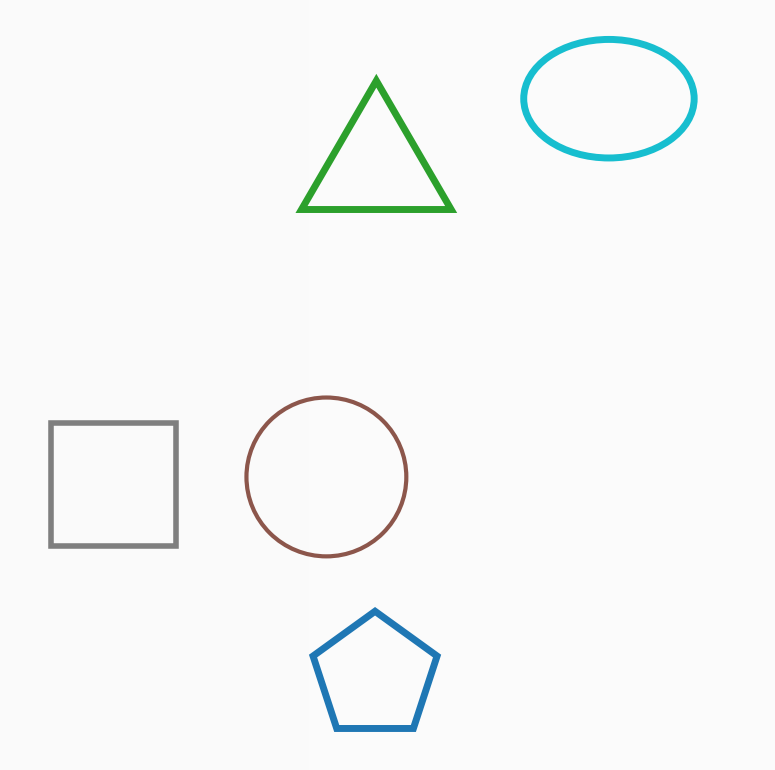[{"shape": "pentagon", "thickness": 2.5, "radius": 0.42, "center": [0.484, 0.122]}, {"shape": "triangle", "thickness": 2.5, "radius": 0.56, "center": [0.486, 0.784]}, {"shape": "circle", "thickness": 1.5, "radius": 0.52, "center": [0.421, 0.381]}, {"shape": "square", "thickness": 2, "radius": 0.4, "center": [0.147, 0.371]}, {"shape": "oval", "thickness": 2.5, "radius": 0.55, "center": [0.786, 0.872]}]